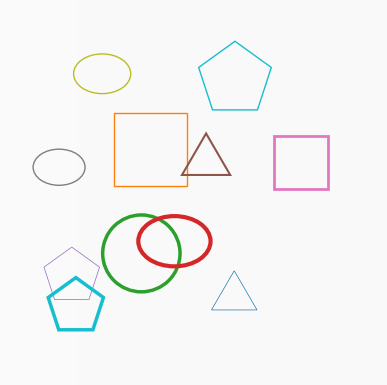[{"shape": "triangle", "thickness": 0.5, "radius": 0.34, "center": [0.604, 0.229]}, {"shape": "square", "thickness": 1, "radius": 0.47, "center": [0.388, 0.612]}, {"shape": "circle", "thickness": 2.5, "radius": 0.5, "center": [0.365, 0.342]}, {"shape": "oval", "thickness": 3, "radius": 0.47, "center": [0.45, 0.373]}, {"shape": "pentagon", "thickness": 0.5, "radius": 0.38, "center": [0.185, 0.283]}, {"shape": "triangle", "thickness": 1.5, "radius": 0.36, "center": [0.532, 0.581]}, {"shape": "square", "thickness": 2, "radius": 0.35, "center": [0.778, 0.578]}, {"shape": "oval", "thickness": 1, "radius": 0.34, "center": [0.152, 0.566]}, {"shape": "oval", "thickness": 1, "radius": 0.37, "center": [0.264, 0.808]}, {"shape": "pentagon", "thickness": 1, "radius": 0.49, "center": [0.606, 0.794]}, {"shape": "pentagon", "thickness": 2.5, "radius": 0.37, "center": [0.196, 0.204]}]